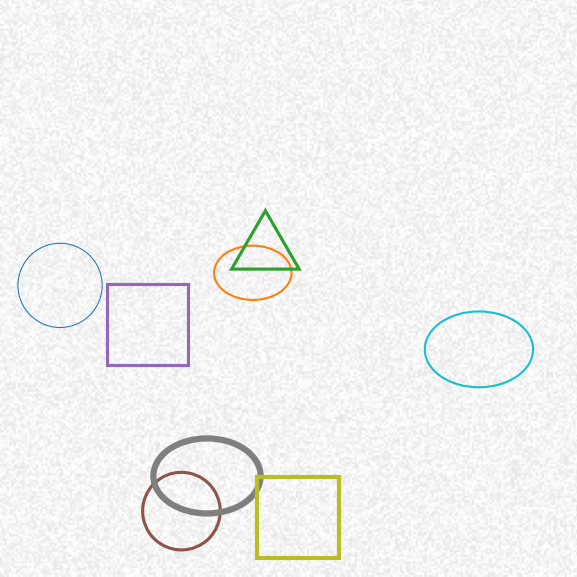[{"shape": "circle", "thickness": 0.5, "radius": 0.36, "center": [0.104, 0.505]}, {"shape": "oval", "thickness": 1, "radius": 0.34, "center": [0.438, 0.527]}, {"shape": "triangle", "thickness": 1.5, "radius": 0.34, "center": [0.46, 0.567]}, {"shape": "square", "thickness": 1.5, "radius": 0.35, "center": [0.255, 0.437]}, {"shape": "circle", "thickness": 1.5, "radius": 0.34, "center": [0.314, 0.114]}, {"shape": "oval", "thickness": 3, "radius": 0.46, "center": [0.358, 0.175]}, {"shape": "square", "thickness": 2, "radius": 0.35, "center": [0.516, 0.103]}, {"shape": "oval", "thickness": 1, "radius": 0.47, "center": [0.829, 0.394]}]